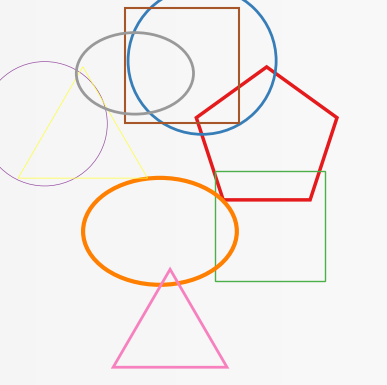[{"shape": "pentagon", "thickness": 2.5, "radius": 0.95, "center": [0.688, 0.635]}, {"shape": "circle", "thickness": 2, "radius": 0.96, "center": [0.522, 0.842]}, {"shape": "square", "thickness": 1, "radius": 0.71, "center": [0.697, 0.412]}, {"shape": "circle", "thickness": 0.5, "radius": 0.81, "center": [0.115, 0.679]}, {"shape": "oval", "thickness": 3, "radius": 0.99, "center": [0.413, 0.399]}, {"shape": "triangle", "thickness": 0.5, "radius": 0.96, "center": [0.214, 0.634]}, {"shape": "square", "thickness": 1.5, "radius": 0.74, "center": [0.469, 0.83]}, {"shape": "triangle", "thickness": 2, "radius": 0.85, "center": [0.439, 0.131]}, {"shape": "oval", "thickness": 2, "radius": 0.76, "center": [0.348, 0.809]}]